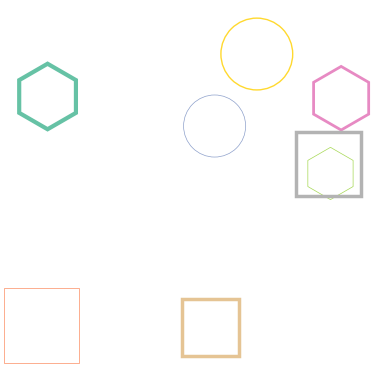[{"shape": "hexagon", "thickness": 3, "radius": 0.43, "center": [0.124, 0.749]}, {"shape": "square", "thickness": 0.5, "radius": 0.48, "center": [0.108, 0.154]}, {"shape": "circle", "thickness": 0.5, "radius": 0.4, "center": [0.557, 0.673]}, {"shape": "hexagon", "thickness": 2, "radius": 0.41, "center": [0.886, 0.745]}, {"shape": "hexagon", "thickness": 0.5, "radius": 0.34, "center": [0.858, 0.549]}, {"shape": "circle", "thickness": 1, "radius": 0.47, "center": [0.667, 0.86]}, {"shape": "square", "thickness": 2.5, "radius": 0.37, "center": [0.547, 0.149]}, {"shape": "square", "thickness": 2.5, "radius": 0.42, "center": [0.853, 0.574]}]